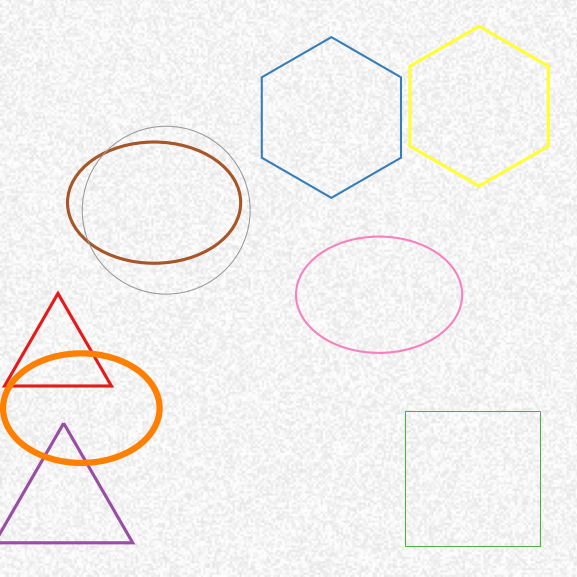[{"shape": "triangle", "thickness": 1.5, "radius": 0.53, "center": [0.1, 0.384]}, {"shape": "hexagon", "thickness": 1, "radius": 0.7, "center": [0.574, 0.796]}, {"shape": "square", "thickness": 0.5, "radius": 0.59, "center": [0.818, 0.171]}, {"shape": "triangle", "thickness": 1.5, "radius": 0.69, "center": [0.11, 0.128]}, {"shape": "oval", "thickness": 3, "radius": 0.68, "center": [0.141, 0.292]}, {"shape": "hexagon", "thickness": 1.5, "radius": 0.69, "center": [0.83, 0.815]}, {"shape": "oval", "thickness": 1.5, "radius": 0.75, "center": [0.267, 0.648]}, {"shape": "oval", "thickness": 1, "radius": 0.72, "center": [0.656, 0.489]}, {"shape": "circle", "thickness": 0.5, "radius": 0.73, "center": [0.288, 0.635]}]